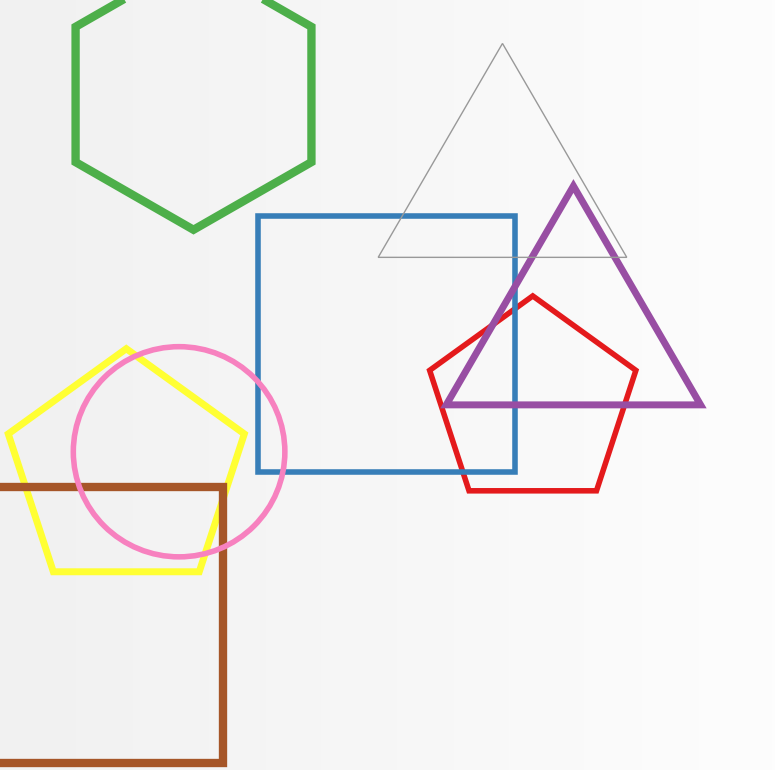[{"shape": "pentagon", "thickness": 2, "radius": 0.7, "center": [0.687, 0.476]}, {"shape": "square", "thickness": 2, "radius": 0.83, "center": [0.499, 0.553]}, {"shape": "hexagon", "thickness": 3, "radius": 0.88, "center": [0.25, 0.877]}, {"shape": "triangle", "thickness": 2.5, "radius": 0.95, "center": [0.74, 0.569]}, {"shape": "pentagon", "thickness": 2.5, "radius": 0.8, "center": [0.163, 0.387]}, {"shape": "square", "thickness": 3, "radius": 0.89, "center": [0.109, 0.189]}, {"shape": "circle", "thickness": 2, "radius": 0.68, "center": [0.231, 0.413]}, {"shape": "triangle", "thickness": 0.5, "radius": 0.93, "center": [0.648, 0.758]}]